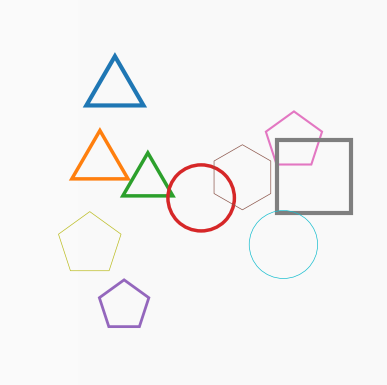[{"shape": "triangle", "thickness": 3, "radius": 0.43, "center": [0.297, 0.769]}, {"shape": "triangle", "thickness": 2.5, "radius": 0.42, "center": [0.258, 0.577]}, {"shape": "triangle", "thickness": 2.5, "radius": 0.37, "center": [0.382, 0.529]}, {"shape": "circle", "thickness": 2.5, "radius": 0.43, "center": [0.519, 0.486]}, {"shape": "pentagon", "thickness": 2, "radius": 0.34, "center": [0.32, 0.206]}, {"shape": "hexagon", "thickness": 0.5, "radius": 0.42, "center": [0.626, 0.54]}, {"shape": "pentagon", "thickness": 1.5, "radius": 0.38, "center": [0.759, 0.634]}, {"shape": "square", "thickness": 3, "radius": 0.48, "center": [0.81, 0.541]}, {"shape": "pentagon", "thickness": 0.5, "radius": 0.42, "center": [0.232, 0.365]}, {"shape": "circle", "thickness": 0.5, "radius": 0.44, "center": [0.731, 0.365]}]